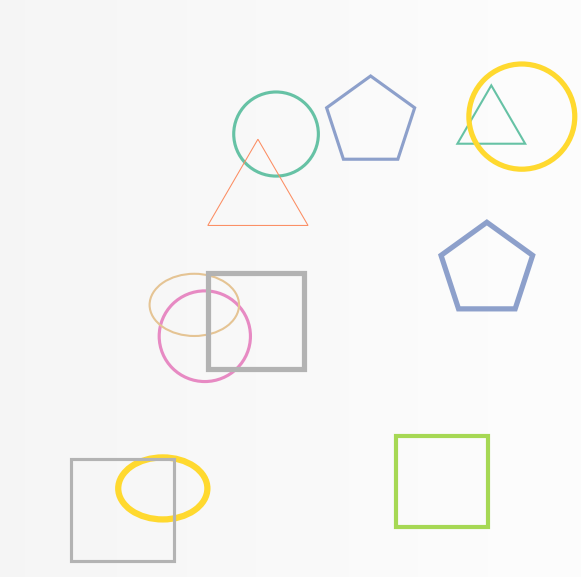[{"shape": "triangle", "thickness": 1, "radius": 0.34, "center": [0.845, 0.784]}, {"shape": "circle", "thickness": 1.5, "radius": 0.36, "center": [0.475, 0.767]}, {"shape": "triangle", "thickness": 0.5, "radius": 0.5, "center": [0.444, 0.659]}, {"shape": "pentagon", "thickness": 2.5, "radius": 0.41, "center": [0.838, 0.531]}, {"shape": "pentagon", "thickness": 1.5, "radius": 0.4, "center": [0.638, 0.788]}, {"shape": "circle", "thickness": 1.5, "radius": 0.39, "center": [0.352, 0.417]}, {"shape": "square", "thickness": 2, "radius": 0.39, "center": [0.761, 0.166]}, {"shape": "circle", "thickness": 2.5, "radius": 0.46, "center": [0.898, 0.797]}, {"shape": "oval", "thickness": 3, "radius": 0.38, "center": [0.28, 0.153]}, {"shape": "oval", "thickness": 1, "radius": 0.38, "center": [0.334, 0.471]}, {"shape": "square", "thickness": 1.5, "radius": 0.44, "center": [0.21, 0.116]}, {"shape": "square", "thickness": 2.5, "radius": 0.41, "center": [0.44, 0.443]}]